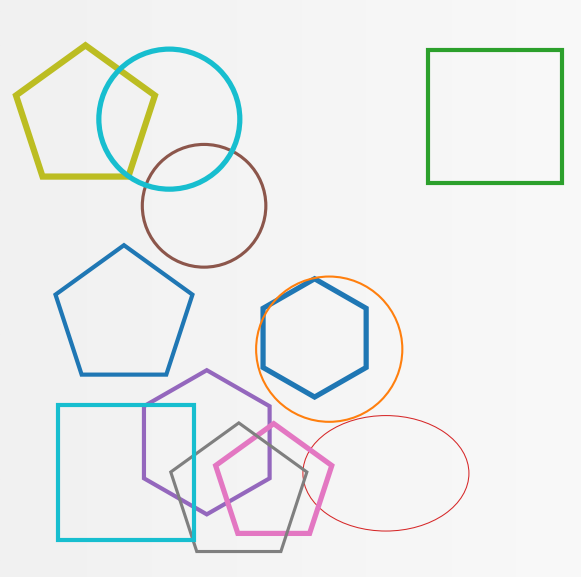[{"shape": "hexagon", "thickness": 2.5, "radius": 0.51, "center": [0.541, 0.414]}, {"shape": "pentagon", "thickness": 2, "radius": 0.62, "center": [0.213, 0.451]}, {"shape": "circle", "thickness": 1, "radius": 0.63, "center": [0.566, 0.394]}, {"shape": "square", "thickness": 2, "radius": 0.58, "center": [0.852, 0.797]}, {"shape": "oval", "thickness": 0.5, "radius": 0.71, "center": [0.664, 0.18]}, {"shape": "hexagon", "thickness": 2, "radius": 0.62, "center": [0.356, 0.233]}, {"shape": "circle", "thickness": 1.5, "radius": 0.53, "center": [0.351, 0.643]}, {"shape": "pentagon", "thickness": 2.5, "radius": 0.53, "center": [0.471, 0.161]}, {"shape": "pentagon", "thickness": 1.5, "radius": 0.62, "center": [0.411, 0.144]}, {"shape": "pentagon", "thickness": 3, "radius": 0.63, "center": [0.147, 0.795]}, {"shape": "circle", "thickness": 2.5, "radius": 0.61, "center": [0.291, 0.793]}, {"shape": "square", "thickness": 2, "radius": 0.58, "center": [0.217, 0.181]}]